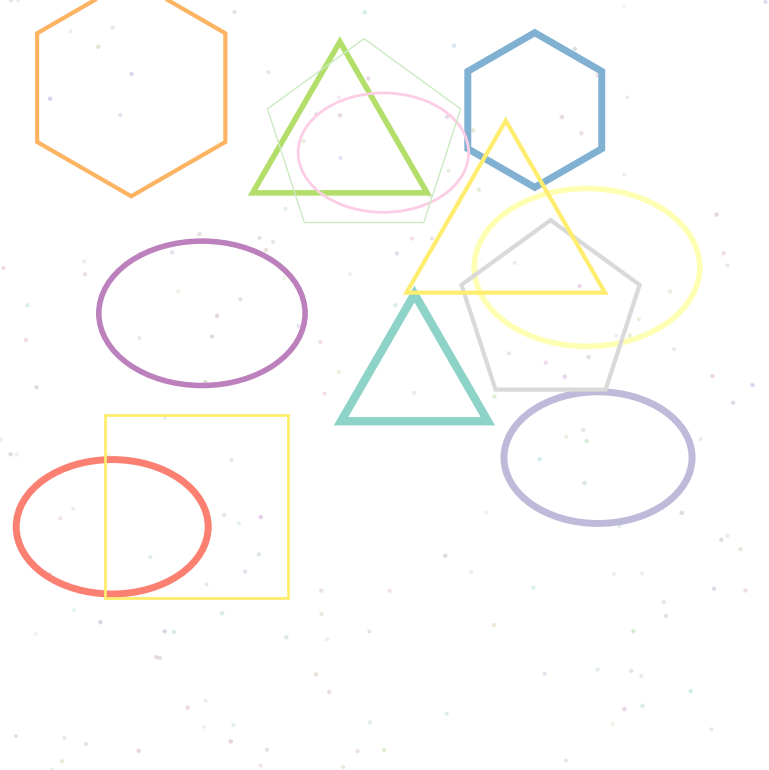[{"shape": "triangle", "thickness": 3, "radius": 0.55, "center": [0.538, 0.508]}, {"shape": "oval", "thickness": 2, "radius": 0.73, "center": [0.762, 0.653]}, {"shape": "oval", "thickness": 2.5, "radius": 0.61, "center": [0.777, 0.406]}, {"shape": "oval", "thickness": 2.5, "radius": 0.62, "center": [0.146, 0.316]}, {"shape": "hexagon", "thickness": 2.5, "radius": 0.5, "center": [0.695, 0.857]}, {"shape": "hexagon", "thickness": 1.5, "radius": 0.71, "center": [0.17, 0.886]}, {"shape": "triangle", "thickness": 2, "radius": 0.65, "center": [0.441, 0.815]}, {"shape": "oval", "thickness": 1, "radius": 0.55, "center": [0.498, 0.802]}, {"shape": "pentagon", "thickness": 1.5, "radius": 0.61, "center": [0.715, 0.592]}, {"shape": "oval", "thickness": 2, "radius": 0.67, "center": [0.262, 0.593]}, {"shape": "pentagon", "thickness": 0.5, "radius": 0.66, "center": [0.473, 0.818]}, {"shape": "triangle", "thickness": 1.5, "radius": 0.74, "center": [0.657, 0.694]}, {"shape": "square", "thickness": 1, "radius": 0.59, "center": [0.255, 0.342]}]